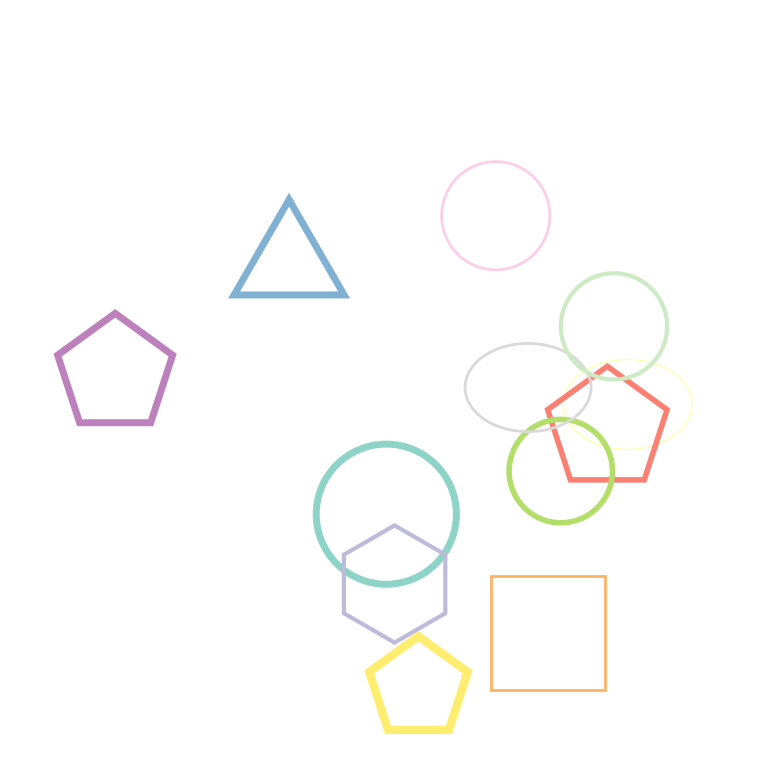[{"shape": "circle", "thickness": 2.5, "radius": 0.46, "center": [0.502, 0.332]}, {"shape": "oval", "thickness": 0.5, "radius": 0.42, "center": [0.815, 0.475]}, {"shape": "hexagon", "thickness": 1.5, "radius": 0.38, "center": [0.512, 0.242]}, {"shape": "pentagon", "thickness": 2, "radius": 0.41, "center": [0.789, 0.443]}, {"shape": "triangle", "thickness": 2.5, "radius": 0.41, "center": [0.375, 0.658]}, {"shape": "square", "thickness": 1, "radius": 0.37, "center": [0.712, 0.178]}, {"shape": "circle", "thickness": 2, "radius": 0.34, "center": [0.728, 0.388]}, {"shape": "circle", "thickness": 1, "radius": 0.35, "center": [0.644, 0.72]}, {"shape": "oval", "thickness": 1, "radius": 0.41, "center": [0.686, 0.497]}, {"shape": "pentagon", "thickness": 2.5, "radius": 0.39, "center": [0.15, 0.515]}, {"shape": "circle", "thickness": 1.5, "radius": 0.35, "center": [0.797, 0.576]}, {"shape": "pentagon", "thickness": 3, "radius": 0.34, "center": [0.543, 0.107]}]